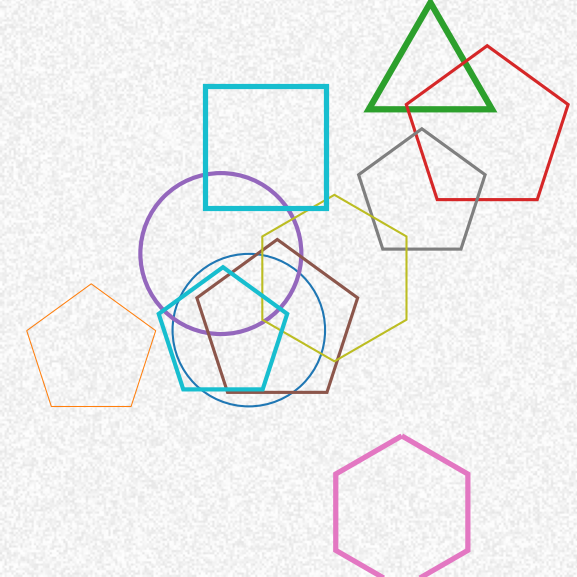[{"shape": "circle", "thickness": 1, "radius": 0.66, "center": [0.431, 0.427]}, {"shape": "pentagon", "thickness": 0.5, "radius": 0.59, "center": [0.158, 0.39]}, {"shape": "triangle", "thickness": 3, "radius": 0.62, "center": [0.745, 0.871]}, {"shape": "pentagon", "thickness": 1.5, "radius": 0.74, "center": [0.844, 0.773]}, {"shape": "circle", "thickness": 2, "radius": 0.7, "center": [0.382, 0.56]}, {"shape": "pentagon", "thickness": 1.5, "radius": 0.73, "center": [0.48, 0.438]}, {"shape": "hexagon", "thickness": 2.5, "radius": 0.66, "center": [0.696, 0.112]}, {"shape": "pentagon", "thickness": 1.5, "radius": 0.58, "center": [0.731, 0.661]}, {"shape": "hexagon", "thickness": 1, "radius": 0.72, "center": [0.579, 0.518]}, {"shape": "pentagon", "thickness": 2, "radius": 0.58, "center": [0.386, 0.419]}, {"shape": "square", "thickness": 2.5, "radius": 0.53, "center": [0.46, 0.745]}]